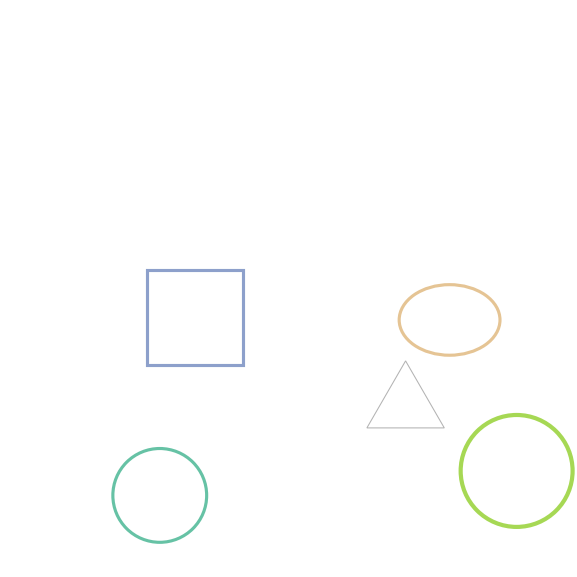[{"shape": "circle", "thickness": 1.5, "radius": 0.41, "center": [0.277, 0.141]}, {"shape": "square", "thickness": 1.5, "radius": 0.41, "center": [0.338, 0.449]}, {"shape": "circle", "thickness": 2, "radius": 0.48, "center": [0.895, 0.184]}, {"shape": "oval", "thickness": 1.5, "radius": 0.44, "center": [0.779, 0.445]}, {"shape": "triangle", "thickness": 0.5, "radius": 0.39, "center": [0.702, 0.297]}]